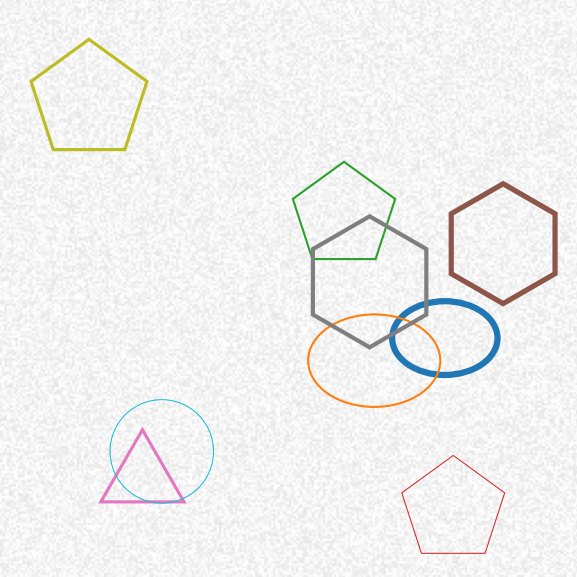[{"shape": "oval", "thickness": 3, "radius": 0.46, "center": [0.77, 0.414]}, {"shape": "oval", "thickness": 1, "radius": 0.57, "center": [0.648, 0.375]}, {"shape": "pentagon", "thickness": 1, "radius": 0.47, "center": [0.596, 0.626]}, {"shape": "pentagon", "thickness": 0.5, "radius": 0.47, "center": [0.785, 0.117]}, {"shape": "hexagon", "thickness": 2.5, "radius": 0.52, "center": [0.871, 0.577]}, {"shape": "triangle", "thickness": 1.5, "radius": 0.42, "center": [0.247, 0.172]}, {"shape": "hexagon", "thickness": 2, "radius": 0.57, "center": [0.64, 0.511]}, {"shape": "pentagon", "thickness": 1.5, "radius": 0.53, "center": [0.154, 0.825]}, {"shape": "circle", "thickness": 0.5, "radius": 0.45, "center": [0.28, 0.217]}]